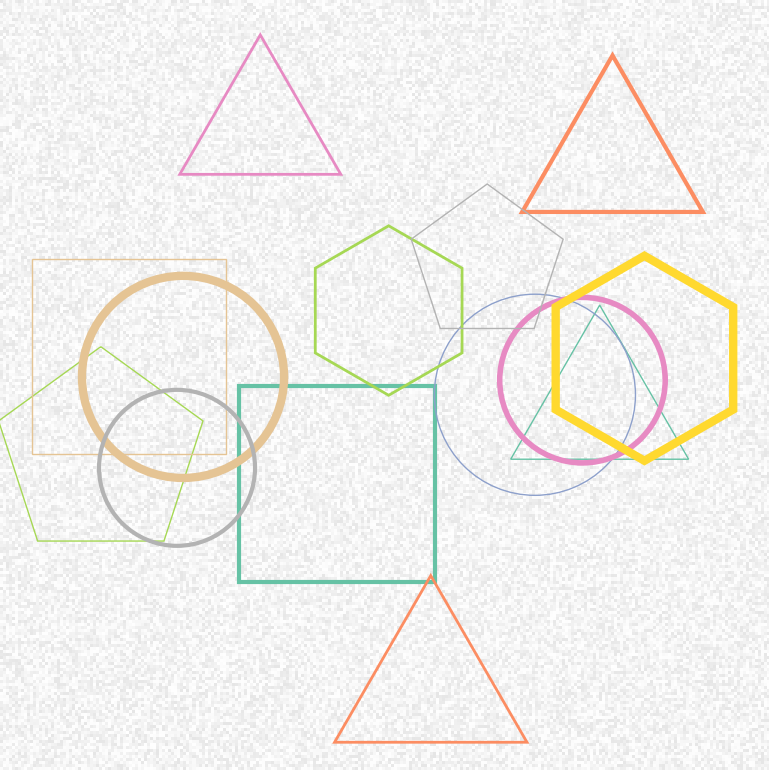[{"shape": "triangle", "thickness": 0.5, "radius": 0.67, "center": [0.779, 0.47]}, {"shape": "square", "thickness": 1.5, "radius": 0.64, "center": [0.438, 0.372]}, {"shape": "triangle", "thickness": 1.5, "radius": 0.68, "center": [0.795, 0.792]}, {"shape": "triangle", "thickness": 1, "radius": 0.72, "center": [0.559, 0.108]}, {"shape": "circle", "thickness": 0.5, "radius": 0.65, "center": [0.695, 0.487]}, {"shape": "triangle", "thickness": 1, "radius": 0.6, "center": [0.338, 0.834]}, {"shape": "circle", "thickness": 2, "radius": 0.54, "center": [0.756, 0.506]}, {"shape": "pentagon", "thickness": 0.5, "radius": 0.7, "center": [0.131, 0.41]}, {"shape": "hexagon", "thickness": 1, "radius": 0.55, "center": [0.505, 0.597]}, {"shape": "hexagon", "thickness": 3, "radius": 0.67, "center": [0.837, 0.535]}, {"shape": "square", "thickness": 0.5, "radius": 0.63, "center": [0.167, 0.537]}, {"shape": "circle", "thickness": 3, "radius": 0.66, "center": [0.238, 0.511]}, {"shape": "pentagon", "thickness": 0.5, "radius": 0.52, "center": [0.633, 0.657]}, {"shape": "circle", "thickness": 1.5, "radius": 0.51, "center": [0.23, 0.392]}]